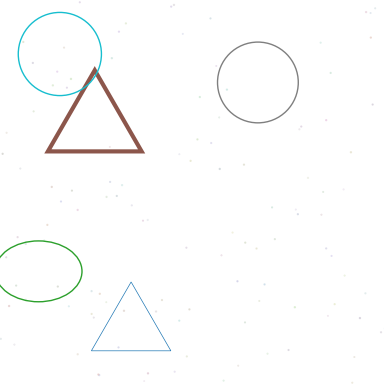[{"shape": "triangle", "thickness": 0.5, "radius": 0.6, "center": [0.341, 0.148]}, {"shape": "oval", "thickness": 1, "radius": 0.56, "center": [0.1, 0.295]}, {"shape": "triangle", "thickness": 3, "radius": 0.7, "center": [0.246, 0.677]}, {"shape": "circle", "thickness": 1, "radius": 0.52, "center": [0.67, 0.786]}, {"shape": "circle", "thickness": 1, "radius": 0.54, "center": [0.155, 0.86]}]